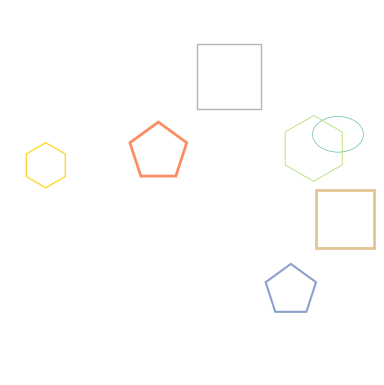[{"shape": "oval", "thickness": 0.5, "radius": 0.33, "center": [0.878, 0.651]}, {"shape": "pentagon", "thickness": 2, "radius": 0.39, "center": [0.411, 0.605]}, {"shape": "pentagon", "thickness": 1.5, "radius": 0.34, "center": [0.755, 0.246]}, {"shape": "hexagon", "thickness": 0.5, "radius": 0.43, "center": [0.815, 0.615]}, {"shape": "hexagon", "thickness": 1, "radius": 0.29, "center": [0.119, 0.571]}, {"shape": "square", "thickness": 2, "radius": 0.38, "center": [0.897, 0.431]}, {"shape": "square", "thickness": 1, "radius": 0.42, "center": [0.595, 0.801]}]